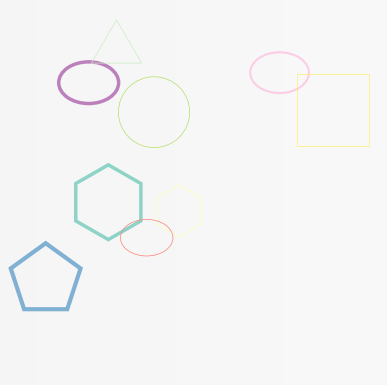[{"shape": "hexagon", "thickness": 2.5, "radius": 0.49, "center": [0.28, 0.475]}, {"shape": "hexagon", "thickness": 0.5, "radius": 0.34, "center": [0.461, 0.452]}, {"shape": "oval", "thickness": 0.5, "radius": 0.34, "center": [0.378, 0.383]}, {"shape": "pentagon", "thickness": 3, "radius": 0.47, "center": [0.118, 0.274]}, {"shape": "circle", "thickness": 0.5, "radius": 0.46, "center": [0.398, 0.709]}, {"shape": "oval", "thickness": 1.5, "radius": 0.38, "center": [0.721, 0.811]}, {"shape": "oval", "thickness": 2.5, "radius": 0.39, "center": [0.229, 0.785]}, {"shape": "triangle", "thickness": 0.5, "radius": 0.37, "center": [0.301, 0.874]}, {"shape": "square", "thickness": 0.5, "radius": 0.46, "center": [0.859, 0.714]}]